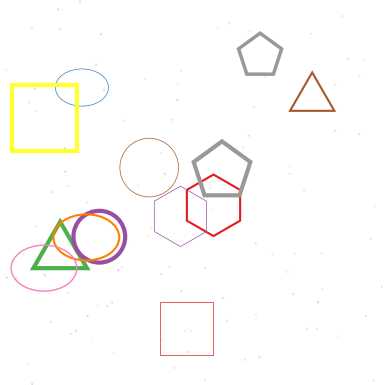[{"shape": "square", "thickness": 0.5, "radius": 0.34, "center": [0.483, 0.146]}, {"shape": "hexagon", "thickness": 1.5, "radius": 0.4, "center": [0.555, 0.467]}, {"shape": "oval", "thickness": 0.5, "radius": 0.34, "center": [0.213, 0.773]}, {"shape": "triangle", "thickness": 3, "radius": 0.4, "center": [0.156, 0.344]}, {"shape": "hexagon", "thickness": 0.5, "radius": 0.39, "center": [0.469, 0.438]}, {"shape": "circle", "thickness": 3, "radius": 0.34, "center": [0.258, 0.385]}, {"shape": "oval", "thickness": 1.5, "radius": 0.43, "center": [0.224, 0.383]}, {"shape": "square", "thickness": 3, "radius": 0.43, "center": [0.116, 0.694]}, {"shape": "triangle", "thickness": 1.5, "radius": 0.33, "center": [0.811, 0.745]}, {"shape": "circle", "thickness": 0.5, "radius": 0.38, "center": [0.388, 0.565]}, {"shape": "oval", "thickness": 1, "radius": 0.43, "center": [0.114, 0.303]}, {"shape": "pentagon", "thickness": 3, "radius": 0.39, "center": [0.577, 0.555]}, {"shape": "pentagon", "thickness": 2.5, "radius": 0.29, "center": [0.676, 0.855]}]